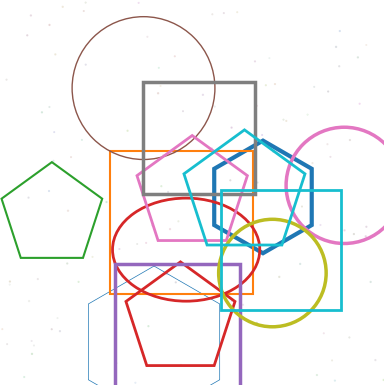[{"shape": "hexagon", "thickness": 3, "radius": 0.73, "center": [0.683, 0.488]}, {"shape": "hexagon", "thickness": 0.5, "radius": 0.98, "center": [0.4, 0.112]}, {"shape": "square", "thickness": 1.5, "radius": 0.93, "center": [0.471, 0.423]}, {"shape": "pentagon", "thickness": 1.5, "radius": 0.69, "center": [0.135, 0.441]}, {"shape": "oval", "thickness": 2, "radius": 0.96, "center": [0.484, 0.352]}, {"shape": "pentagon", "thickness": 2, "radius": 0.74, "center": [0.469, 0.171]}, {"shape": "square", "thickness": 2.5, "radius": 0.81, "center": [0.461, 0.152]}, {"shape": "circle", "thickness": 1, "radius": 0.93, "center": [0.373, 0.771]}, {"shape": "circle", "thickness": 2.5, "radius": 0.75, "center": [0.894, 0.519]}, {"shape": "pentagon", "thickness": 2, "radius": 0.75, "center": [0.499, 0.497]}, {"shape": "square", "thickness": 2.5, "radius": 0.73, "center": [0.518, 0.642]}, {"shape": "circle", "thickness": 2.5, "radius": 0.7, "center": [0.708, 0.291]}, {"shape": "pentagon", "thickness": 2, "radius": 0.83, "center": [0.635, 0.497]}, {"shape": "square", "thickness": 2, "radius": 0.78, "center": [0.73, 0.35]}]